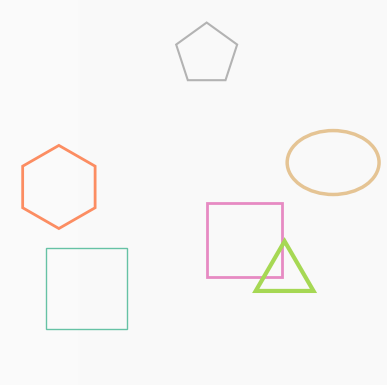[{"shape": "square", "thickness": 1, "radius": 0.52, "center": [0.223, 0.251]}, {"shape": "hexagon", "thickness": 2, "radius": 0.54, "center": [0.152, 0.514]}, {"shape": "square", "thickness": 2, "radius": 0.48, "center": [0.631, 0.377]}, {"shape": "triangle", "thickness": 3, "radius": 0.43, "center": [0.734, 0.287]}, {"shape": "oval", "thickness": 2.5, "radius": 0.59, "center": [0.86, 0.578]}, {"shape": "pentagon", "thickness": 1.5, "radius": 0.41, "center": [0.533, 0.859]}]